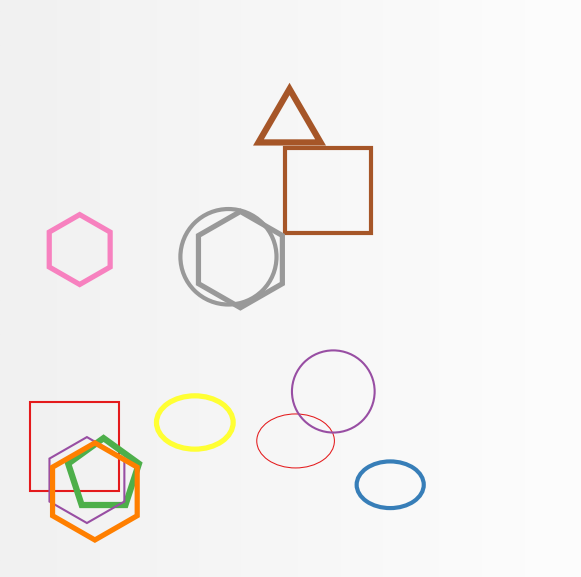[{"shape": "oval", "thickness": 0.5, "radius": 0.33, "center": [0.509, 0.236]}, {"shape": "square", "thickness": 1, "radius": 0.38, "center": [0.128, 0.226]}, {"shape": "oval", "thickness": 2, "radius": 0.29, "center": [0.671, 0.16]}, {"shape": "pentagon", "thickness": 3, "radius": 0.32, "center": [0.178, 0.176]}, {"shape": "hexagon", "thickness": 1, "radius": 0.37, "center": [0.15, 0.168]}, {"shape": "circle", "thickness": 1, "radius": 0.36, "center": [0.573, 0.321]}, {"shape": "hexagon", "thickness": 2.5, "radius": 0.42, "center": [0.163, 0.148]}, {"shape": "oval", "thickness": 2.5, "radius": 0.33, "center": [0.335, 0.268]}, {"shape": "square", "thickness": 2, "radius": 0.37, "center": [0.565, 0.669]}, {"shape": "triangle", "thickness": 3, "radius": 0.31, "center": [0.498, 0.783]}, {"shape": "hexagon", "thickness": 2.5, "radius": 0.3, "center": [0.137, 0.567]}, {"shape": "circle", "thickness": 2, "radius": 0.41, "center": [0.393, 0.554]}, {"shape": "hexagon", "thickness": 2.5, "radius": 0.42, "center": [0.414, 0.55]}]